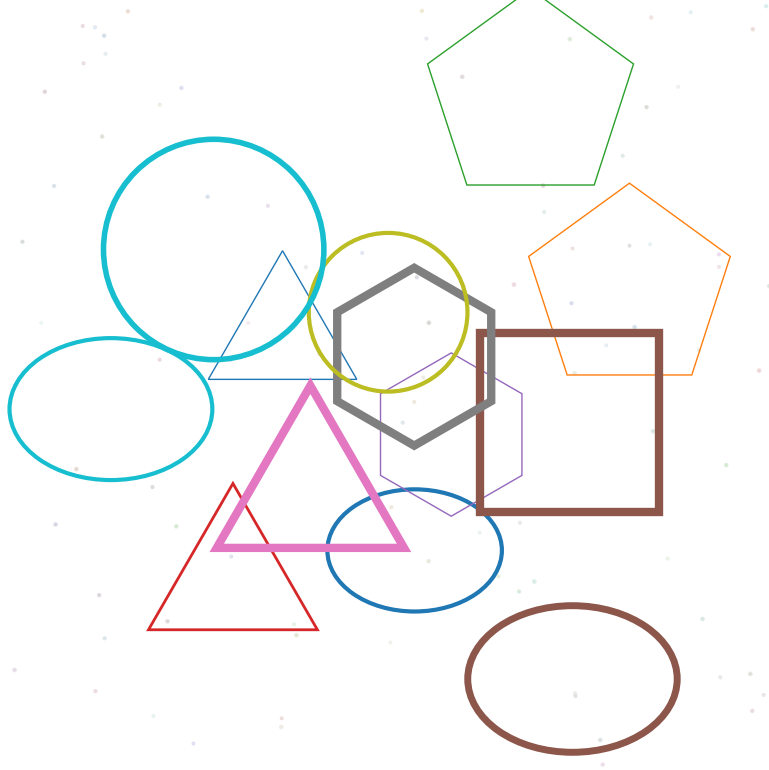[{"shape": "oval", "thickness": 1.5, "radius": 0.57, "center": [0.538, 0.285]}, {"shape": "triangle", "thickness": 0.5, "radius": 0.56, "center": [0.367, 0.563]}, {"shape": "pentagon", "thickness": 0.5, "radius": 0.69, "center": [0.817, 0.624]}, {"shape": "pentagon", "thickness": 0.5, "radius": 0.7, "center": [0.689, 0.873]}, {"shape": "triangle", "thickness": 1, "radius": 0.63, "center": [0.303, 0.245]}, {"shape": "hexagon", "thickness": 0.5, "radius": 0.53, "center": [0.586, 0.436]}, {"shape": "oval", "thickness": 2.5, "radius": 0.68, "center": [0.743, 0.118]}, {"shape": "square", "thickness": 3, "radius": 0.58, "center": [0.74, 0.452]}, {"shape": "triangle", "thickness": 3, "radius": 0.7, "center": [0.403, 0.359]}, {"shape": "hexagon", "thickness": 3, "radius": 0.58, "center": [0.538, 0.537]}, {"shape": "circle", "thickness": 1.5, "radius": 0.52, "center": [0.504, 0.594]}, {"shape": "oval", "thickness": 1.5, "radius": 0.66, "center": [0.144, 0.469]}, {"shape": "circle", "thickness": 2, "radius": 0.72, "center": [0.278, 0.676]}]